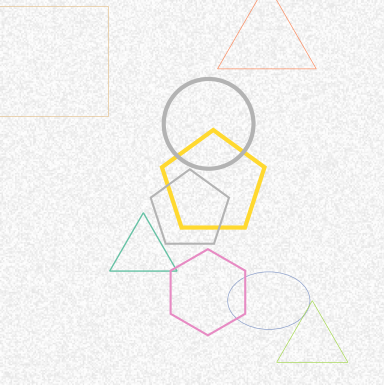[{"shape": "triangle", "thickness": 1, "radius": 0.51, "center": [0.372, 0.346]}, {"shape": "triangle", "thickness": 0.5, "radius": 0.74, "center": [0.693, 0.895]}, {"shape": "oval", "thickness": 0.5, "radius": 0.53, "center": [0.698, 0.219]}, {"shape": "hexagon", "thickness": 1.5, "radius": 0.56, "center": [0.54, 0.241]}, {"shape": "triangle", "thickness": 0.5, "radius": 0.53, "center": [0.811, 0.112]}, {"shape": "pentagon", "thickness": 3, "radius": 0.7, "center": [0.554, 0.522]}, {"shape": "square", "thickness": 0.5, "radius": 0.71, "center": [0.139, 0.842]}, {"shape": "pentagon", "thickness": 1.5, "radius": 0.53, "center": [0.493, 0.453]}, {"shape": "circle", "thickness": 3, "radius": 0.58, "center": [0.542, 0.678]}]